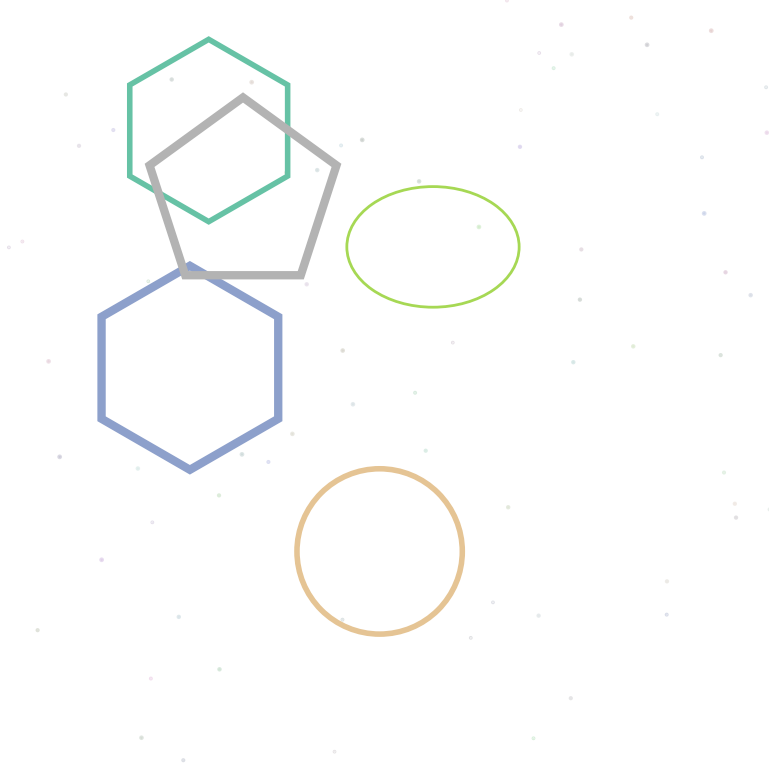[{"shape": "hexagon", "thickness": 2, "radius": 0.59, "center": [0.271, 0.831]}, {"shape": "hexagon", "thickness": 3, "radius": 0.66, "center": [0.247, 0.522]}, {"shape": "oval", "thickness": 1, "radius": 0.56, "center": [0.562, 0.679]}, {"shape": "circle", "thickness": 2, "radius": 0.54, "center": [0.493, 0.284]}, {"shape": "pentagon", "thickness": 3, "radius": 0.64, "center": [0.316, 0.746]}]